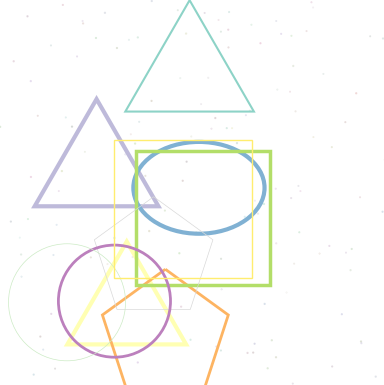[{"shape": "triangle", "thickness": 1.5, "radius": 0.96, "center": [0.492, 0.807]}, {"shape": "triangle", "thickness": 3, "radius": 0.89, "center": [0.329, 0.194]}, {"shape": "triangle", "thickness": 3, "radius": 0.93, "center": [0.251, 0.557]}, {"shape": "oval", "thickness": 3, "radius": 0.85, "center": [0.517, 0.512]}, {"shape": "pentagon", "thickness": 2, "radius": 0.86, "center": [0.429, 0.129]}, {"shape": "square", "thickness": 2.5, "radius": 0.87, "center": [0.527, 0.433]}, {"shape": "pentagon", "thickness": 0.5, "radius": 0.81, "center": [0.399, 0.327]}, {"shape": "circle", "thickness": 2, "radius": 0.73, "center": [0.297, 0.218]}, {"shape": "circle", "thickness": 0.5, "radius": 0.76, "center": [0.174, 0.215]}, {"shape": "square", "thickness": 1, "radius": 0.9, "center": [0.475, 0.458]}]